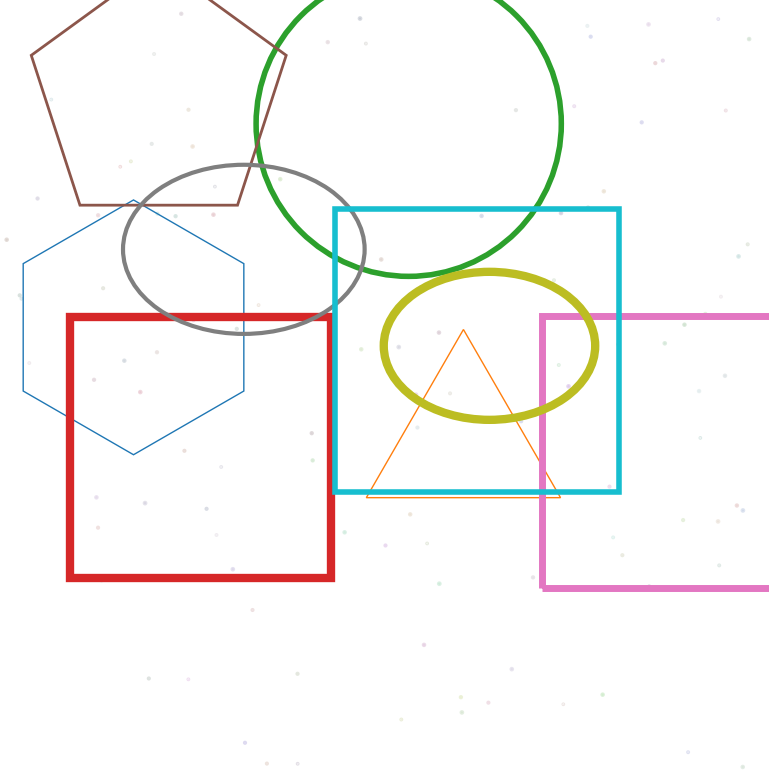[{"shape": "hexagon", "thickness": 0.5, "radius": 0.83, "center": [0.173, 0.575]}, {"shape": "triangle", "thickness": 0.5, "radius": 0.73, "center": [0.602, 0.426]}, {"shape": "circle", "thickness": 2, "radius": 0.99, "center": [0.531, 0.839]}, {"shape": "square", "thickness": 3, "radius": 0.85, "center": [0.26, 0.418]}, {"shape": "pentagon", "thickness": 1, "radius": 0.87, "center": [0.206, 0.874]}, {"shape": "square", "thickness": 2.5, "radius": 0.88, "center": [0.881, 0.412]}, {"shape": "oval", "thickness": 1.5, "radius": 0.78, "center": [0.317, 0.676]}, {"shape": "oval", "thickness": 3, "radius": 0.69, "center": [0.636, 0.551]}, {"shape": "square", "thickness": 2, "radius": 0.92, "center": [0.619, 0.545]}]